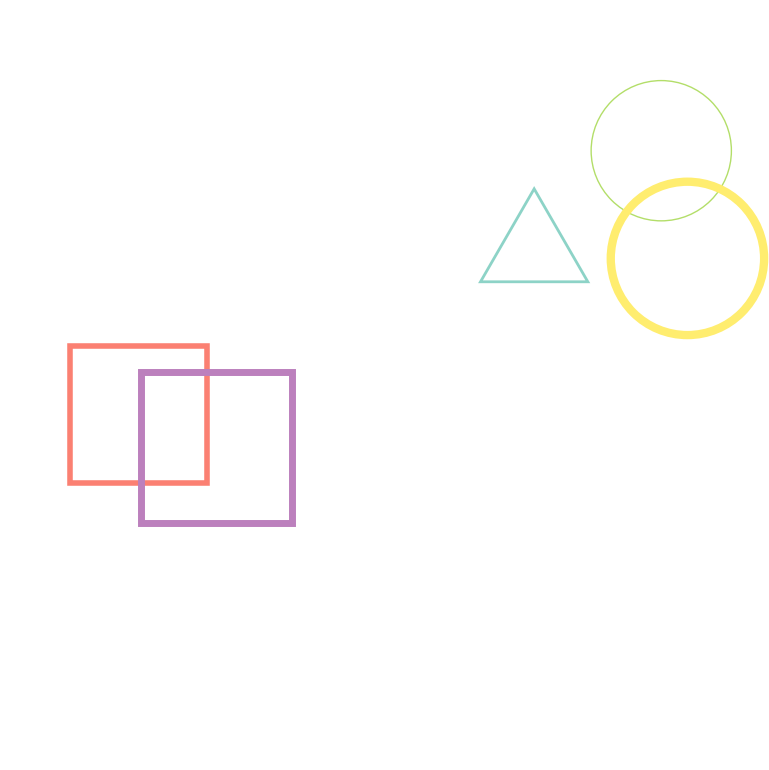[{"shape": "triangle", "thickness": 1, "radius": 0.4, "center": [0.694, 0.674]}, {"shape": "square", "thickness": 2, "radius": 0.44, "center": [0.18, 0.461]}, {"shape": "circle", "thickness": 0.5, "radius": 0.46, "center": [0.859, 0.804]}, {"shape": "square", "thickness": 2.5, "radius": 0.49, "center": [0.282, 0.419]}, {"shape": "circle", "thickness": 3, "radius": 0.5, "center": [0.893, 0.664]}]